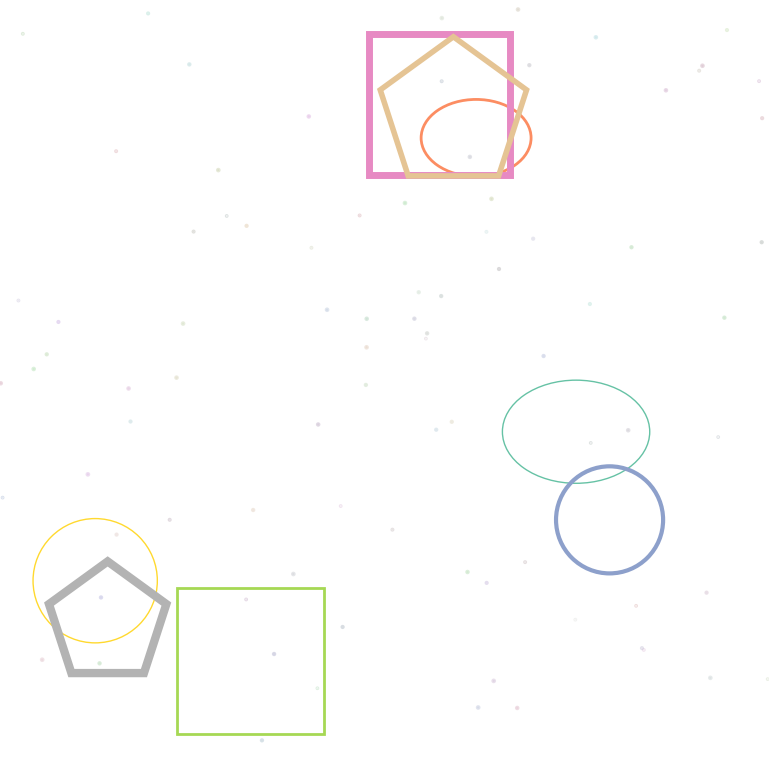[{"shape": "oval", "thickness": 0.5, "radius": 0.48, "center": [0.748, 0.439]}, {"shape": "oval", "thickness": 1, "radius": 0.36, "center": [0.618, 0.821]}, {"shape": "circle", "thickness": 1.5, "radius": 0.35, "center": [0.792, 0.325]}, {"shape": "square", "thickness": 2.5, "radius": 0.46, "center": [0.57, 0.865]}, {"shape": "square", "thickness": 1, "radius": 0.47, "center": [0.325, 0.142]}, {"shape": "circle", "thickness": 0.5, "radius": 0.4, "center": [0.124, 0.246]}, {"shape": "pentagon", "thickness": 2, "radius": 0.5, "center": [0.589, 0.852]}, {"shape": "pentagon", "thickness": 3, "radius": 0.4, "center": [0.14, 0.191]}]